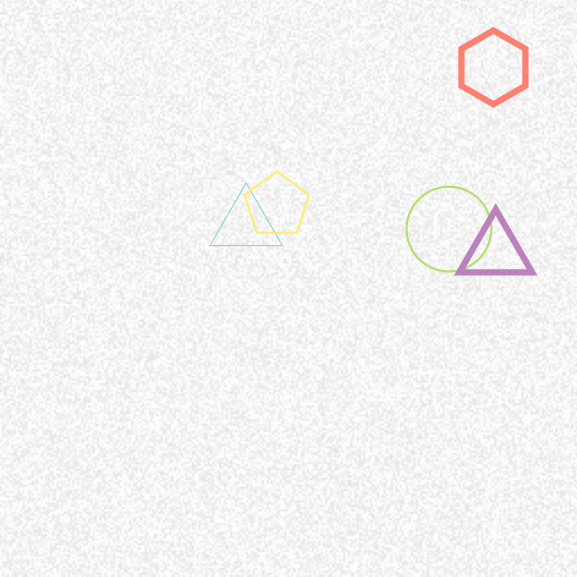[{"shape": "triangle", "thickness": 0.5, "radius": 0.36, "center": [0.426, 0.61]}, {"shape": "hexagon", "thickness": 3, "radius": 0.32, "center": [0.854, 0.882]}, {"shape": "circle", "thickness": 1, "radius": 0.37, "center": [0.777, 0.602]}, {"shape": "triangle", "thickness": 3, "radius": 0.36, "center": [0.858, 0.564]}, {"shape": "pentagon", "thickness": 1, "radius": 0.29, "center": [0.479, 0.644]}]